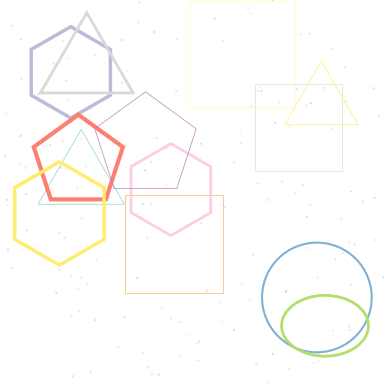[{"shape": "triangle", "thickness": 0.5, "radius": 0.65, "center": [0.211, 0.534]}, {"shape": "square", "thickness": 0.5, "radius": 0.69, "center": [0.629, 0.859]}, {"shape": "hexagon", "thickness": 2.5, "radius": 0.59, "center": [0.184, 0.812]}, {"shape": "pentagon", "thickness": 3, "radius": 0.61, "center": [0.203, 0.581]}, {"shape": "circle", "thickness": 1.5, "radius": 0.71, "center": [0.823, 0.227]}, {"shape": "square", "thickness": 0.5, "radius": 0.64, "center": [0.451, 0.366]}, {"shape": "oval", "thickness": 2, "radius": 0.56, "center": [0.844, 0.154]}, {"shape": "hexagon", "thickness": 2, "radius": 0.6, "center": [0.444, 0.507]}, {"shape": "triangle", "thickness": 2, "radius": 0.69, "center": [0.225, 0.828]}, {"shape": "pentagon", "thickness": 0.5, "radius": 0.69, "center": [0.378, 0.623]}, {"shape": "square", "thickness": 0.5, "radius": 0.57, "center": [0.776, 0.67]}, {"shape": "triangle", "thickness": 0.5, "radius": 0.55, "center": [0.835, 0.731]}, {"shape": "hexagon", "thickness": 2.5, "radius": 0.67, "center": [0.154, 0.446]}]